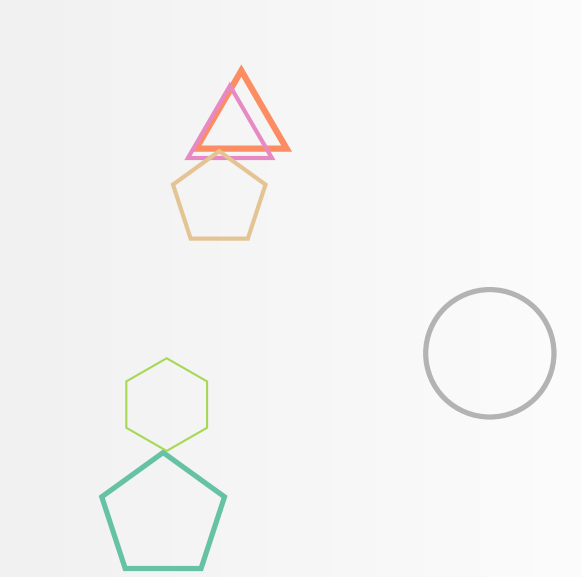[{"shape": "pentagon", "thickness": 2.5, "radius": 0.56, "center": [0.281, 0.105]}, {"shape": "triangle", "thickness": 3, "radius": 0.45, "center": [0.415, 0.787]}, {"shape": "triangle", "thickness": 2, "radius": 0.42, "center": [0.396, 0.767]}, {"shape": "hexagon", "thickness": 1, "radius": 0.4, "center": [0.287, 0.299]}, {"shape": "pentagon", "thickness": 2, "radius": 0.42, "center": [0.377, 0.654]}, {"shape": "circle", "thickness": 2.5, "radius": 0.55, "center": [0.843, 0.387]}]